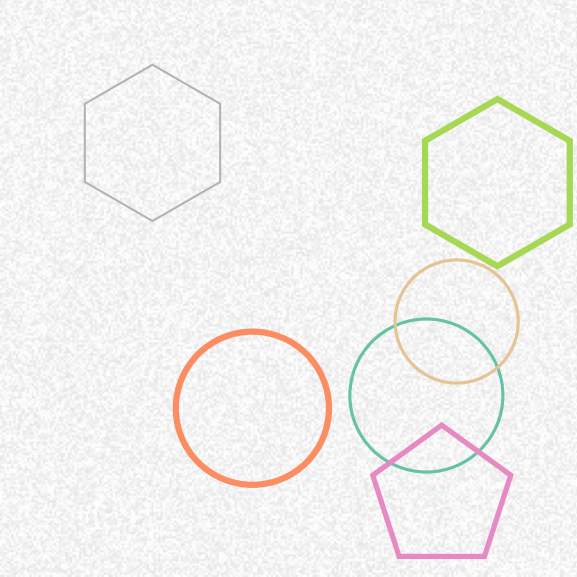[{"shape": "circle", "thickness": 1.5, "radius": 0.66, "center": [0.738, 0.314]}, {"shape": "circle", "thickness": 3, "radius": 0.66, "center": [0.437, 0.292]}, {"shape": "pentagon", "thickness": 2.5, "radius": 0.63, "center": [0.765, 0.137]}, {"shape": "hexagon", "thickness": 3, "radius": 0.72, "center": [0.861, 0.683]}, {"shape": "circle", "thickness": 1.5, "radius": 0.53, "center": [0.791, 0.442]}, {"shape": "hexagon", "thickness": 1, "radius": 0.68, "center": [0.264, 0.752]}]